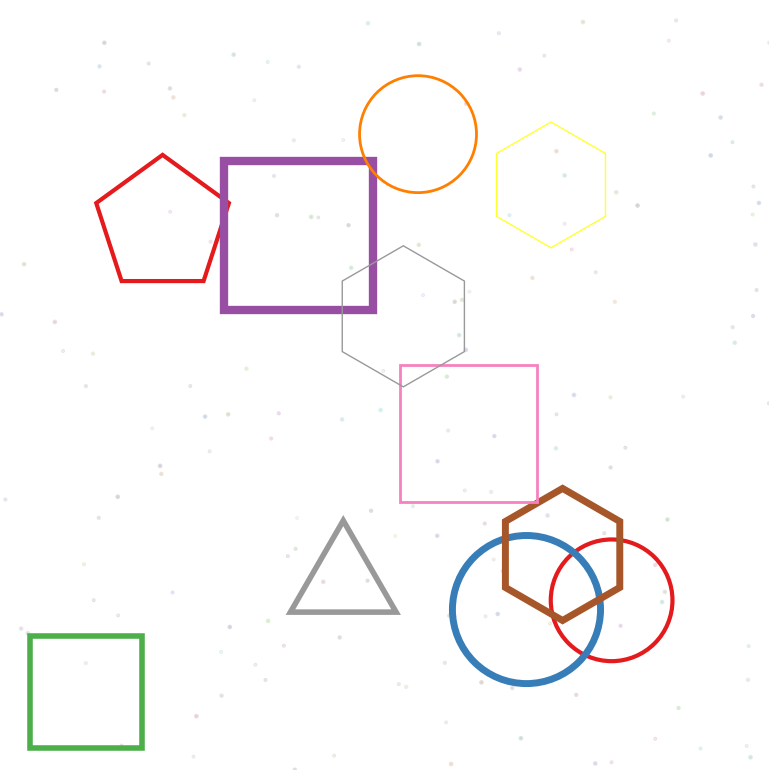[{"shape": "pentagon", "thickness": 1.5, "radius": 0.45, "center": [0.211, 0.708]}, {"shape": "circle", "thickness": 1.5, "radius": 0.4, "center": [0.794, 0.22]}, {"shape": "circle", "thickness": 2.5, "radius": 0.48, "center": [0.684, 0.208]}, {"shape": "square", "thickness": 2, "radius": 0.37, "center": [0.112, 0.101]}, {"shape": "square", "thickness": 3, "radius": 0.48, "center": [0.387, 0.694]}, {"shape": "circle", "thickness": 1, "radius": 0.38, "center": [0.543, 0.826]}, {"shape": "hexagon", "thickness": 0.5, "radius": 0.41, "center": [0.716, 0.76]}, {"shape": "hexagon", "thickness": 2.5, "radius": 0.43, "center": [0.731, 0.28]}, {"shape": "square", "thickness": 1, "radius": 0.45, "center": [0.608, 0.437]}, {"shape": "hexagon", "thickness": 0.5, "radius": 0.46, "center": [0.524, 0.589]}, {"shape": "triangle", "thickness": 2, "radius": 0.4, "center": [0.446, 0.245]}]